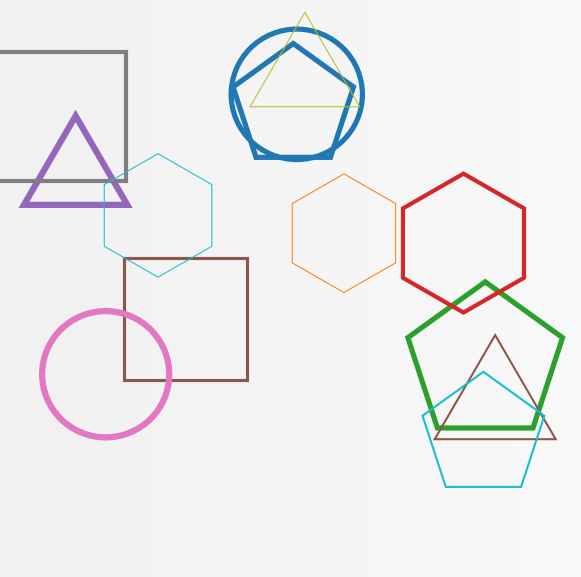[{"shape": "circle", "thickness": 2.5, "radius": 0.56, "center": [0.511, 0.836]}, {"shape": "pentagon", "thickness": 2.5, "radius": 0.54, "center": [0.505, 0.815]}, {"shape": "hexagon", "thickness": 0.5, "radius": 0.51, "center": [0.592, 0.595]}, {"shape": "pentagon", "thickness": 2.5, "radius": 0.7, "center": [0.835, 0.371]}, {"shape": "hexagon", "thickness": 2, "radius": 0.6, "center": [0.797, 0.578]}, {"shape": "triangle", "thickness": 3, "radius": 0.51, "center": [0.13, 0.696]}, {"shape": "square", "thickness": 1.5, "radius": 0.53, "center": [0.319, 0.447]}, {"shape": "triangle", "thickness": 1, "radius": 0.6, "center": [0.852, 0.299]}, {"shape": "circle", "thickness": 3, "radius": 0.55, "center": [0.182, 0.351]}, {"shape": "square", "thickness": 2, "radius": 0.55, "center": [0.105, 0.797]}, {"shape": "triangle", "thickness": 0.5, "radius": 0.55, "center": [0.525, 0.869]}, {"shape": "hexagon", "thickness": 0.5, "radius": 0.53, "center": [0.272, 0.626]}, {"shape": "pentagon", "thickness": 1, "radius": 0.55, "center": [0.832, 0.245]}]